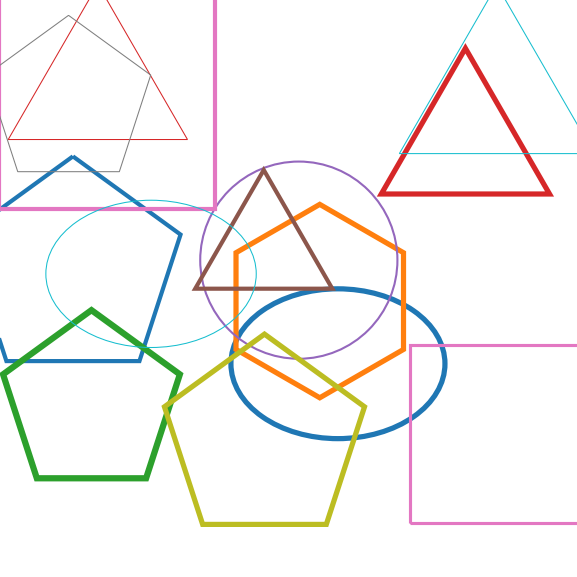[{"shape": "oval", "thickness": 2.5, "radius": 0.93, "center": [0.585, 0.369]}, {"shape": "pentagon", "thickness": 2, "radius": 0.98, "center": [0.126, 0.532]}, {"shape": "hexagon", "thickness": 2.5, "radius": 0.84, "center": [0.554, 0.478]}, {"shape": "pentagon", "thickness": 3, "radius": 0.8, "center": [0.158, 0.301]}, {"shape": "triangle", "thickness": 2.5, "radius": 0.84, "center": [0.806, 0.747]}, {"shape": "triangle", "thickness": 0.5, "radius": 0.9, "center": [0.169, 0.847]}, {"shape": "circle", "thickness": 1, "radius": 0.85, "center": [0.517, 0.549]}, {"shape": "triangle", "thickness": 2, "radius": 0.69, "center": [0.457, 0.568]}, {"shape": "square", "thickness": 1.5, "radius": 0.77, "center": [0.864, 0.248]}, {"shape": "square", "thickness": 2, "radius": 0.94, "center": [0.186, 0.824]}, {"shape": "pentagon", "thickness": 0.5, "radius": 0.75, "center": [0.119, 0.823]}, {"shape": "pentagon", "thickness": 2.5, "radius": 0.91, "center": [0.458, 0.238]}, {"shape": "triangle", "thickness": 0.5, "radius": 0.97, "center": [0.86, 0.831]}, {"shape": "oval", "thickness": 0.5, "radius": 0.91, "center": [0.262, 0.525]}]